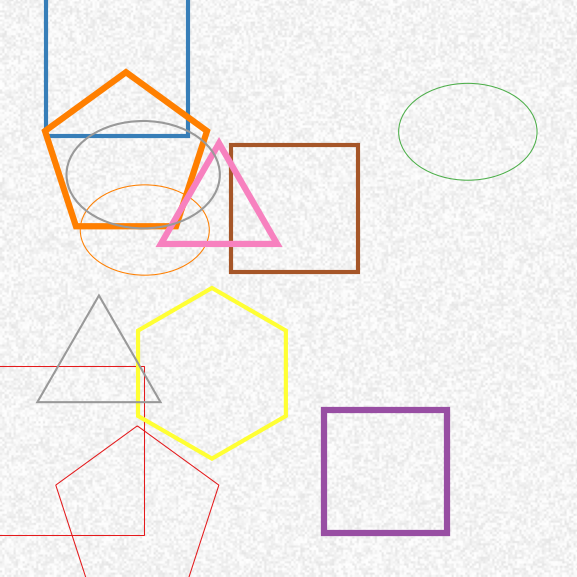[{"shape": "pentagon", "thickness": 0.5, "radius": 0.74, "center": [0.238, 0.113]}, {"shape": "square", "thickness": 0.5, "radius": 0.73, "center": [0.103, 0.219]}, {"shape": "square", "thickness": 2, "radius": 0.61, "center": [0.203, 0.886]}, {"shape": "oval", "thickness": 0.5, "radius": 0.6, "center": [0.81, 0.771]}, {"shape": "square", "thickness": 3, "radius": 0.53, "center": [0.667, 0.183]}, {"shape": "pentagon", "thickness": 3, "radius": 0.74, "center": [0.218, 0.727]}, {"shape": "oval", "thickness": 0.5, "radius": 0.56, "center": [0.251, 0.601]}, {"shape": "hexagon", "thickness": 2, "radius": 0.74, "center": [0.367, 0.353]}, {"shape": "square", "thickness": 2, "radius": 0.55, "center": [0.51, 0.638]}, {"shape": "triangle", "thickness": 3, "radius": 0.58, "center": [0.379, 0.635]}, {"shape": "oval", "thickness": 1, "radius": 0.66, "center": [0.248, 0.697]}, {"shape": "triangle", "thickness": 1, "radius": 0.62, "center": [0.171, 0.364]}]